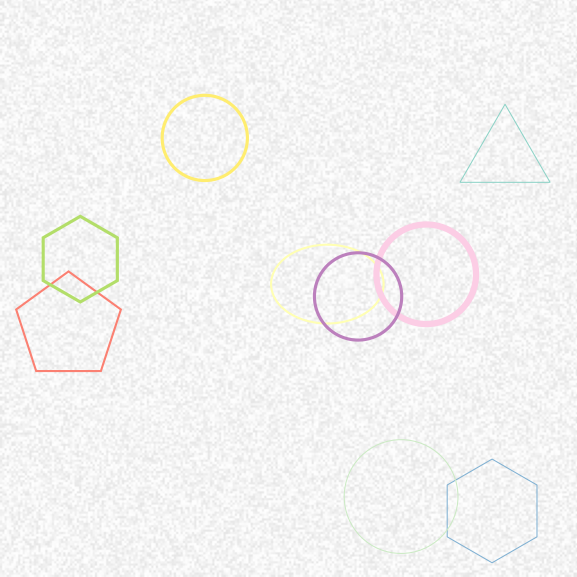[{"shape": "triangle", "thickness": 0.5, "radius": 0.45, "center": [0.875, 0.728]}, {"shape": "oval", "thickness": 1, "radius": 0.49, "center": [0.567, 0.507]}, {"shape": "pentagon", "thickness": 1, "radius": 0.48, "center": [0.119, 0.434]}, {"shape": "hexagon", "thickness": 0.5, "radius": 0.45, "center": [0.852, 0.114]}, {"shape": "hexagon", "thickness": 1.5, "radius": 0.37, "center": [0.139, 0.55]}, {"shape": "circle", "thickness": 3, "radius": 0.43, "center": [0.738, 0.524]}, {"shape": "circle", "thickness": 1.5, "radius": 0.38, "center": [0.62, 0.486]}, {"shape": "circle", "thickness": 0.5, "radius": 0.49, "center": [0.695, 0.139]}, {"shape": "circle", "thickness": 1.5, "radius": 0.37, "center": [0.355, 0.76]}]